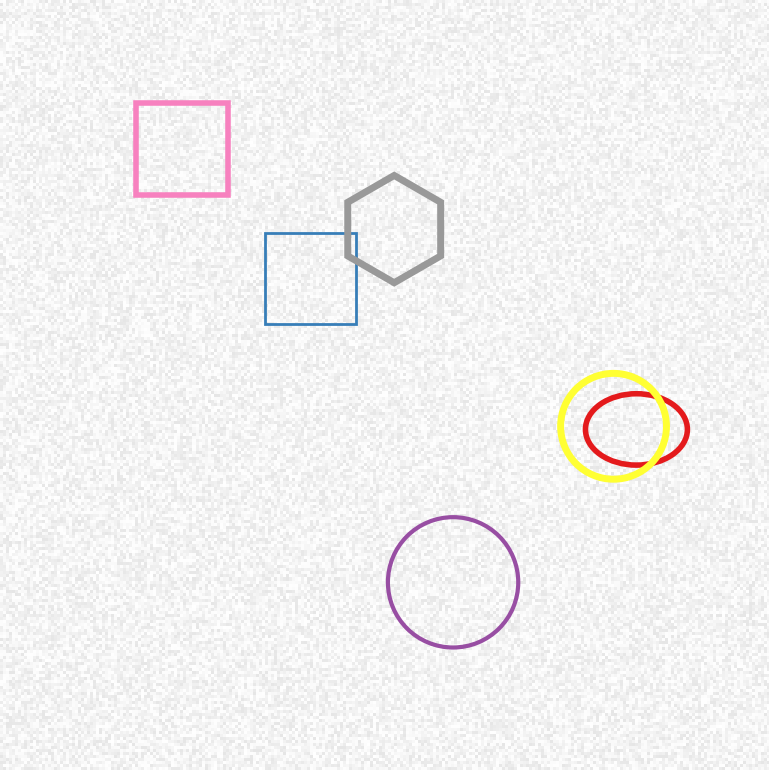[{"shape": "oval", "thickness": 2, "radius": 0.33, "center": [0.827, 0.442]}, {"shape": "square", "thickness": 1, "radius": 0.29, "center": [0.403, 0.638]}, {"shape": "circle", "thickness": 1.5, "radius": 0.42, "center": [0.588, 0.244]}, {"shape": "circle", "thickness": 2.5, "radius": 0.34, "center": [0.797, 0.446]}, {"shape": "square", "thickness": 2, "radius": 0.3, "center": [0.236, 0.807]}, {"shape": "hexagon", "thickness": 2.5, "radius": 0.35, "center": [0.512, 0.702]}]